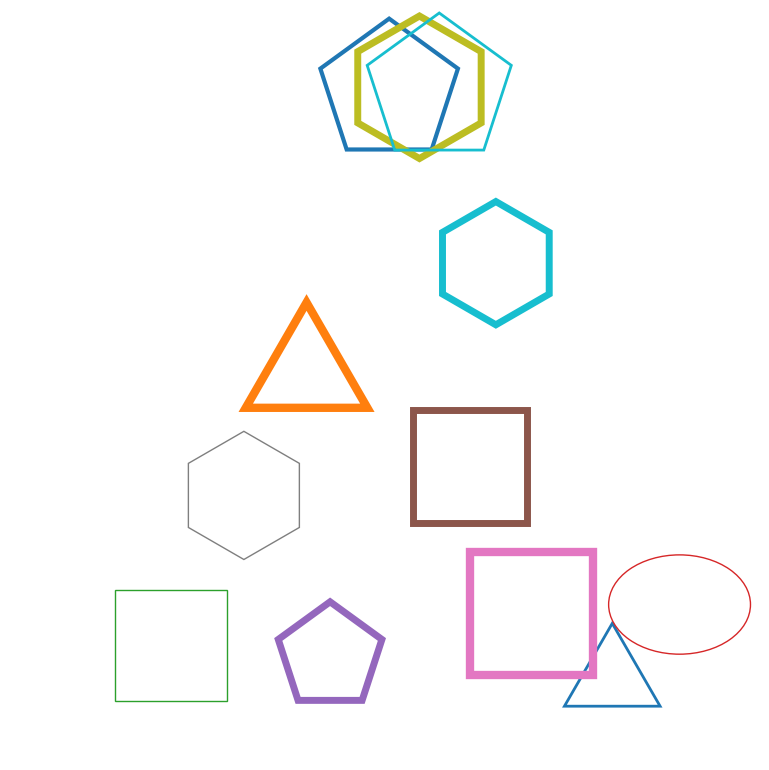[{"shape": "pentagon", "thickness": 1.5, "radius": 0.47, "center": [0.505, 0.882]}, {"shape": "triangle", "thickness": 1, "radius": 0.36, "center": [0.795, 0.119]}, {"shape": "triangle", "thickness": 3, "radius": 0.46, "center": [0.398, 0.516]}, {"shape": "square", "thickness": 0.5, "radius": 0.36, "center": [0.222, 0.162]}, {"shape": "oval", "thickness": 0.5, "radius": 0.46, "center": [0.883, 0.215]}, {"shape": "pentagon", "thickness": 2.5, "radius": 0.35, "center": [0.429, 0.148]}, {"shape": "square", "thickness": 2.5, "radius": 0.37, "center": [0.61, 0.394]}, {"shape": "square", "thickness": 3, "radius": 0.4, "center": [0.691, 0.203]}, {"shape": "hexagon", "thickness": 0.5, "radius": 0.42, "center": [0.317, 0.357]}, {"shape": "hexagon", "thickness": 2.5, "radius": 0.46, "center": [0.545, 0.887]}, {"shape": "pentagon", "thickness": 1, "radius": 0.49, "center": [0.57, 0.885]}, {"shape": "hexagon", "thickness": 2.5, "radius": 0.4, "center": [0.644, 0.658]}]